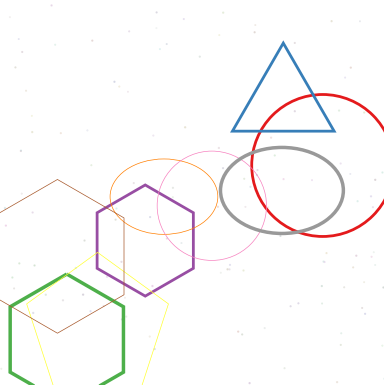[{"shape": "circle", "thickness": 2, "radius": 0.92, "center": [0.838, 0.57]}, {"shape": "triangle", "thickness": 2, "radius": 0.76, "center": [0.736, 0.736]}, {"shape": "hexagon", "thickness": 2.5, "radius": 0.85, "center": [0.174, 0.118]}, {"shape": "hexagon", "thickness": 2, "radius": 0.72, "center": [0.377, 0.375]}, {"shape": "oval", "thickness": 0.5, "radius": 0.7, "center": [0.426, 0.489]}, {"shape": "pentagon", "thickness": 0.5, "radius": 0.97, "center": [0.253, 0.151]}, {"shape": "hexagon", "thickness": 0.5, "radius": 1.0, "center": [0.149, 0.334]}, {"shape": "circle", "thickness": 0.5, "radius": 0.71, "center": [0.55, 0.466]}, {"shape": "oval", "thickness": 2.5, "radius": 0.8, "center": [0.732, 0.505]}]